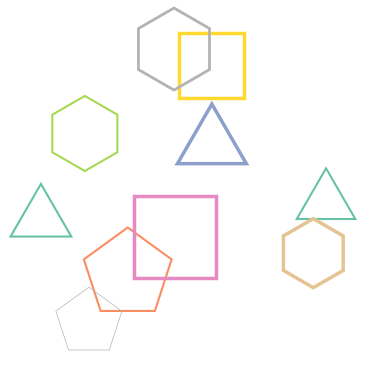[{"shape": "triangle", "thickness": 1.5, "radius": 0.46, "center": [0.106, 0.431]}, {"shape": "triangle", "thickness": 1.5, "radius": 0.44, "center": [0.847, 0.475]}, {"shape": "pentagon", "thickness": 1.5, "radius": 0.6, "center": [0.332, 0.289]}, {"shape": "triangle", "thickness": 2.5, "radius": 0.52, "center": [0.55, 0.627]}, {"shape": "square", "thickness": 2.5, "radius": 0.53, "center": [0.454, 0.385]}, {"shape": "hexagon", "thickness": 1.5, "radius": 0.49, "center": [0.22, 0.653]}, {"shape": "square", "thickness": 2.5, "radius": 0.42, "center": [0.55, 0.83]}, {"shape": "hexagon", "thickness": 2.5, "radius": 0.45, "center": [0.814, 0.342]}, {"shape": "hexagon", "thickness": 2, "radius": 0.53, "center": [0.452, 0.873]}, {"shape": "pentagon", "thickness": 0.5, "radius": 0.45, "center": [0.231, 0.164]}]